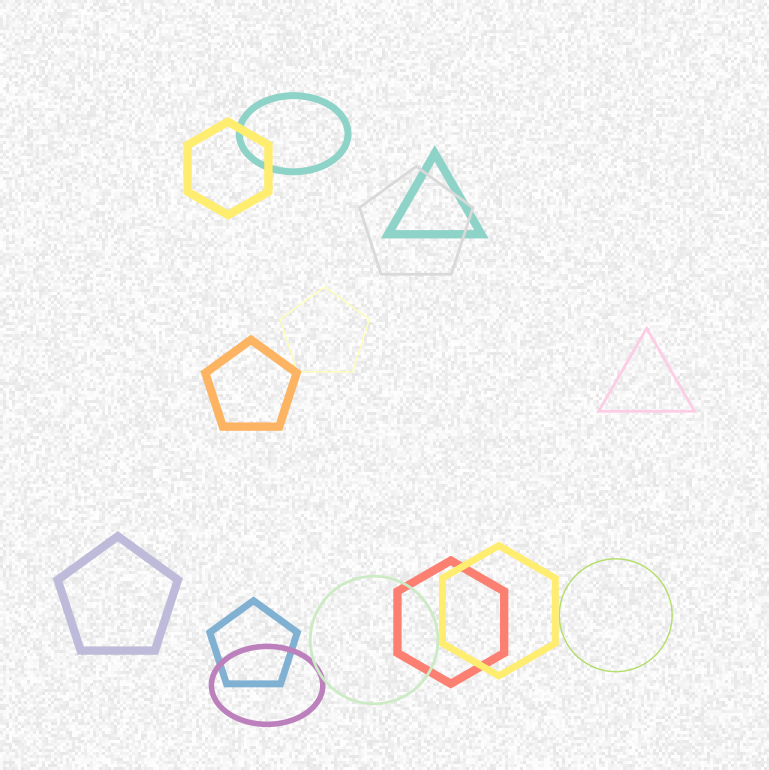[{"shape": "triangle", "thickness": 3, "radius": 0.35, "center": [0.565, 0.731]}, {"shape": "oval", "thickness": 2.5, "radius": 0.35, "center": [0.381, 0.826]}, {"shape": "pentagon", "thickness": 0.5, "radius": 0.3, "center": [0.422, 0.566]}, {"shape": "pentagon", "thickness": 3, "radius": 0.41, "center": [0.153, 0.221]}, {"shape": "hexagon", "thickness": 3, "radius": 0.4, "center": [0.585, 0.192]}, {"shape": "pentagon", "thickness": 2.5, "radius": 0.3, "center": [0.329, 0.16]}, {"shape": "pentagon", "thickness": 3, "radius": 0.31, "center": [0.326, 0.496]}, {"shape": "circle", "thickness": 0.5, "radius": 0.37, "center": [0.8, 0.201]}, {"shape": "triangle", "thickness": 1, "radius": 0.36, "center": [0.84, 0.502]}, {"shape": "pentagon", "thickness": 1, "radius": 0.39, "center": [0.541, 0.706]}, {"shape": "oval", "thickness": 2, "radius": 0.36, "center": [0.347, 0.11]}, {"shape": "circle", "thickness": 1, "radius": 0.41, "center": [0.486, 0.169]}, {"shape": "hexagon", "thickness": 2.5, "radius": 0.42, "center": [0.648, 0.207]}, {"shape": "hexagon", "thickness": 3, "radius": 0.3, "center": [0.296, 0.781]}]